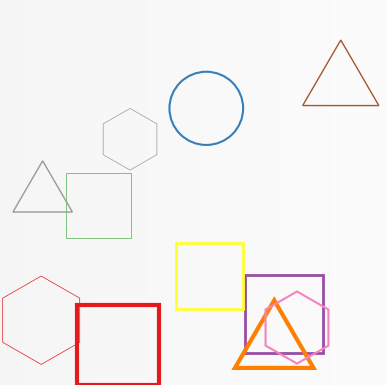[{"shape": "hexagon", "thickness": 0.5, "radius": 0.57, "center": [0.106, 0.168]}, {"shape": "square", "thickness": 3, "radius": 0.52, "center": [0.304, 0.104]}, {"shape": "circle", "thickness": 1.5, "radius": 0.48, "center": [0.532, 0.719]}, {"shape": "square", "thickness": 0.5, "radius": 0.42, "center": [0.254, 0.466]}, {"shape": "square", "thickness": 2, "radius": 0.51, "center": [0.733, 0.185]}, {"shape": "triangle", "thickness": 3, "radius": 0.59, "center": [0.708, 0.103]}, {"shape": "square", "thickness": 2, "radius": 0.43, "center": [0.541, 0.283]}, {"shape": "triangle", "thickness": 1, "radius": 0.57, "center": [0.879, 0.783]}, {"shape": "hexagon", "thickness": 1.5, "radius": 0.47, "center": [0.766, 0.149]}, {"shape": "hexagon", "thickness": 0.5, "radius": 0.4, "center": [0.336, 0.638]}, {"shape": "triangle", "thickness": 1, "radius": 0.44, "center": [0.11, 0.494]}]